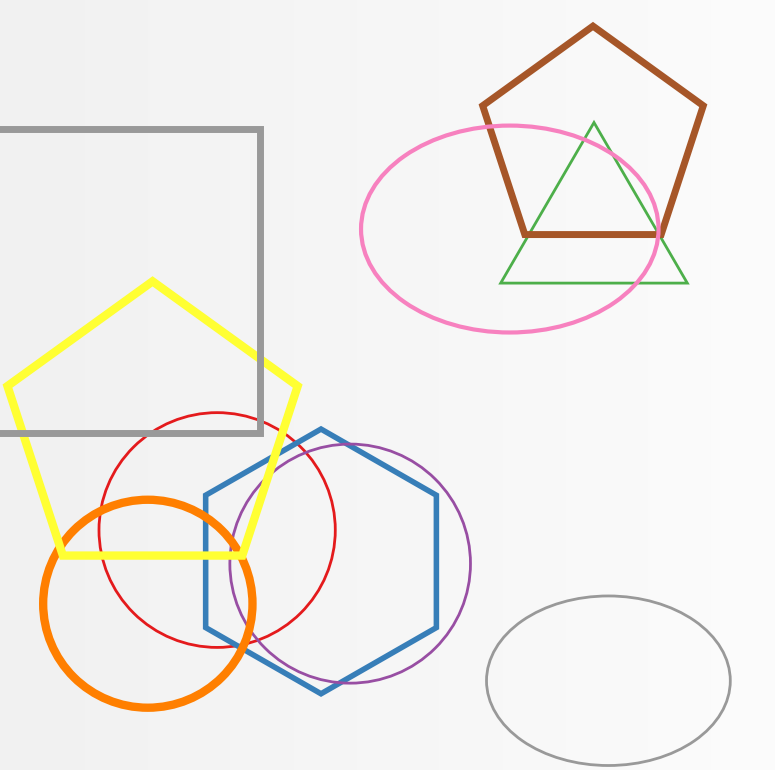[{"shape": "circle", "thickness": 1, "radius": 0.76, "center": [0.28, 0.312]}, {"shape": "hexagon", "thickness": 2, "radius": 0.86, "center": [0.414, 0.271]}, {"shape": "triangle", "thickness": 1, "radius": 0.7, "center": [0.766, 0.702]}, {"shape": "circle", "thickness": 1, "radius": 0.78, "center": [0.452, 0.268]}, {"shape": "circle", "thickness": 3, "radius": 0.68, "center": [0.191, 0.216]}, {"shape": "pentagon", "thickness": 3, "radius": 0.98, "center": [0.197, 0.438]}, {"shape": "pentagon", "thickness": 2.5, "radius": 0.75, "center": [0.765, 0.816]}, {"shape": "oval", "thickness": 1.5, "radius": 0.96, "center": [0.658, 0.703]}, {"shape": "square", "thickness": 2.5, "radius": 0.99, "center": [0.138, 0.635]}, {"shape": "oval", "thickness": 1, "radius": 0.79, "center": [0.785, 0.116]}]